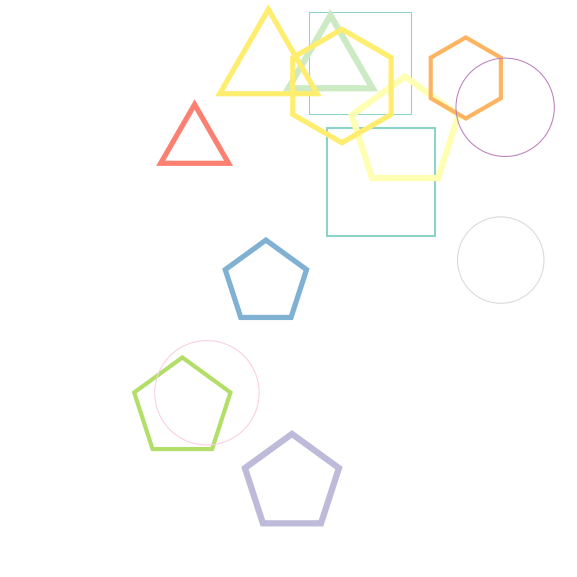[{"shape": "square", "thickness": 0.5, "radius": 0.44, "center": [0.624, 0.889]}, {"shape": "square", "thickness": 1, "radius": 0.47, "center": [0.66, 0.684]}, {"shape": "pentagon", "thickness": 3, "radius": 0.49, "center": [0.701, 0.77]}, {"shape": "pentagon", "thickness": 3, "radius": 0.43, "center": [0.506, 0.162]}, {"shape": "triangle", "thickness": 2.5, "radius": 0.34, "center": [0.337, 0.75]}, {"shape": "pentagon", "thickness": 2.5, "radius": 0.37, "center": [0.46, 0.509]}, {"shape": "hexagon", "thickness": 2, "radius": 0.35, "center": [0.807, 0.864]}, {"shape": "pentagon", "thickness": 2, "radius": 0.44, "center": [0.316, 0.292]}, {"shape": "circle", "thickness": 0.5, "radius": 0.45, "center": [0.358, 0.319]}, {"shape": "circle", "thickness": 0.5, "radius": 0.37, "center": [0.867, 0.549]}, {"shape": "circle", "thickness": 0.5, "radius": 0.43, "center": [0.875, 0.813]}, {"shape": "triangle", "thickness": 3, "radius": 0.42, "center": [0.572, 0.888]}, {"shape": "triangle", "thickness": 2.5, "radius": 0.49, "center": [0.465, 0.886]}, {"shape": "hexagon", "thickness": 2.5, "radius": 0.49, "center": [0.592, 0.85]}]